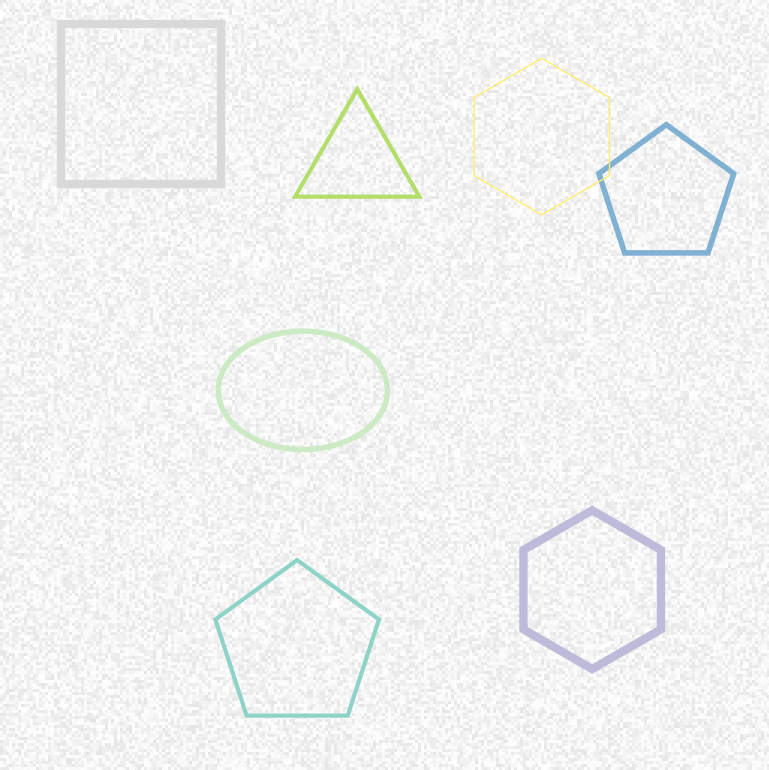[{"shape": "pentagon", "thickness": 1.5, "radius": 0.56, "center": [0.386, 0.161]}, {"shape": "hexagon", "thickness": 3, "radius": 0.52, "center": [0.769, 0.234]}, {"shape": "pentagon", "thickness": 2, "radius": 0.46, "center": [0.865, 0.746]}, {"shape": "triangle", "thickness": 1.5, "radius": 0.47, "center": [0.464, 0.791]}, {"shape": "square", "thickness": 3, "radius": 0.52, "center": [0.183, 0.865]}, {"shape": "oval", "thickness": 2, "radius": 0.55, "center": [0.393, 0.493]}, {"shape": "hexagon", "thickness": 0.5, "radius": 0.51, "center": [0.704, 0.823]}]